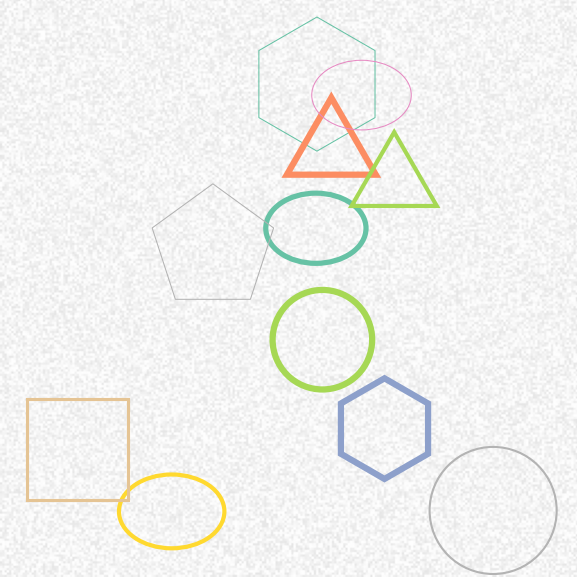[{"shape": "oval", "thickness": 2.5, "radius": 0.43, "center": [0.547, 0.604]}, {"shape": "hexagon", "thickness": 0.5, "radius": 0.58, "center": [0.549, 0.854]}, {"shape": "triangle", "thickness": 3, "radius": 0.44, "center": [0.574, 0.741]}, {"shape": "hexagon", "thickness": 3, "radius": 0.44, "center": [0.666, 0.257]}, {"shape": "oval", "thickness": 0.5, "radius": 0.43, "center": [0.626, 0.834]}, {"shape": "circle", "thickness": 3, "radius": 0.43, "center": [0.558, 0.411]}, {"shape": "triangle", "thickness": 2, "radius": 0.43, "center": [0.683, 0.685]}, {"shape": "oval", "thickness": 2, "radius": 0.46, "center": [0.297, 0.114]}, {"shape": "square", "thickness": 1.5, "radius": 0.44, "center": [0.135, 0.221]}, {"shape": "circle", "thickness": 1, "radius": 0.55, "center": [0.854, 0.115]}, {"shape": "pentagon", "thickness": 0.5, "radius": 0.55, "center": [0.369, 0.57]}]